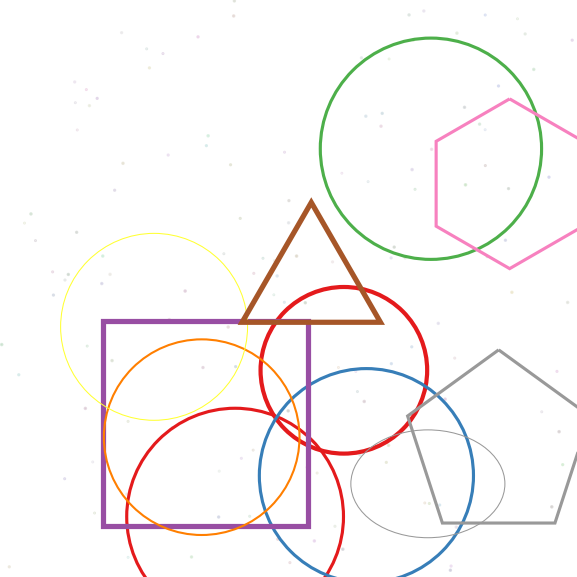[{"shape": "circle", "thickness": 1.5, "radius": 0.94, "center": [0.407, 0.105]}, {"shape": "circle", "thickness": 2, "radius": 0.72, "center": [0.595, 0.358]}, {"shape": "circle", "thickness": 1.5, "radius": 0.93, "center": [0.634, 0.175]}, {"shape": "circle", "thickness": 1.5, "radius": 0.96, "center": [0.746, 0.742]}, {"shape": "square", "thickness": 2.5, "radius": 0.89, "center": [0.355, 0.266]}, {"shape": "circle", "thickness": 1, "radius": 0.85, "center": [0.349, 0.242]}, {"shape": "circle", "thickness": 0.5, "radius": 0.81, "center": [0.267, 0.433]}, {"shape": "triangle", "thickness": 2.5, "radius": 0.69, "center": [0.539, 0.51]}, {"shape": "hexagon", "thickness": 1.5, "radius": 0.73, "center": [0.882, 0.681]}, {"shape": "pentagon", "thickness": 1.5, "radius": 0.83, "center": [0.863, 0.228]}, {"shape": "oval", "thickness": 0.5, "radius": 0.67, "center": [0.741, 0.161]}]